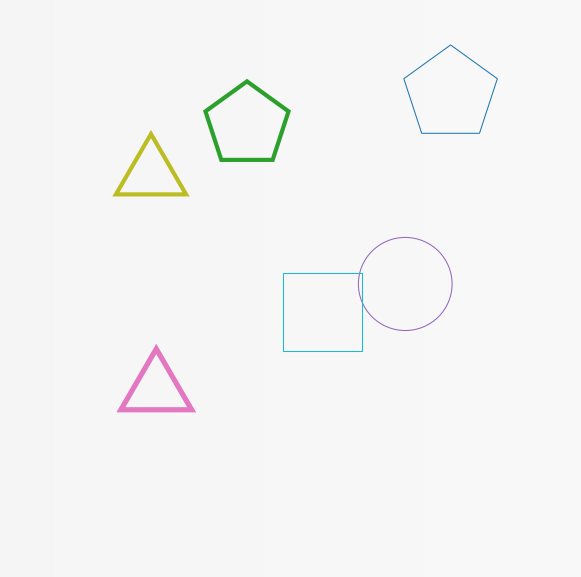[{"shape": "pentagon", "thickness": 0.5, "radius": 0.42, "center": [0.775, 0.837]}, {"shape": "pentagon", "thickness": 2, "radius": 0.38, "center": [0.425, 0.783]}, {"shape": "circle", "thickness": 0.5, "radius": 0.4, "center": [0.697, 0.507]}, {"shape": "triangle", "thickness": 2.5, "radius": 0.35, "center": [0.269, 0.325]}, {"shape": "triangle", "thickness": 2, "radius": 0.35, "center": [0.26, 0.697]}, {"shape": "square", "thickness": 0.5, "radius": 0.34, "center": [0.555, 0.458]}]